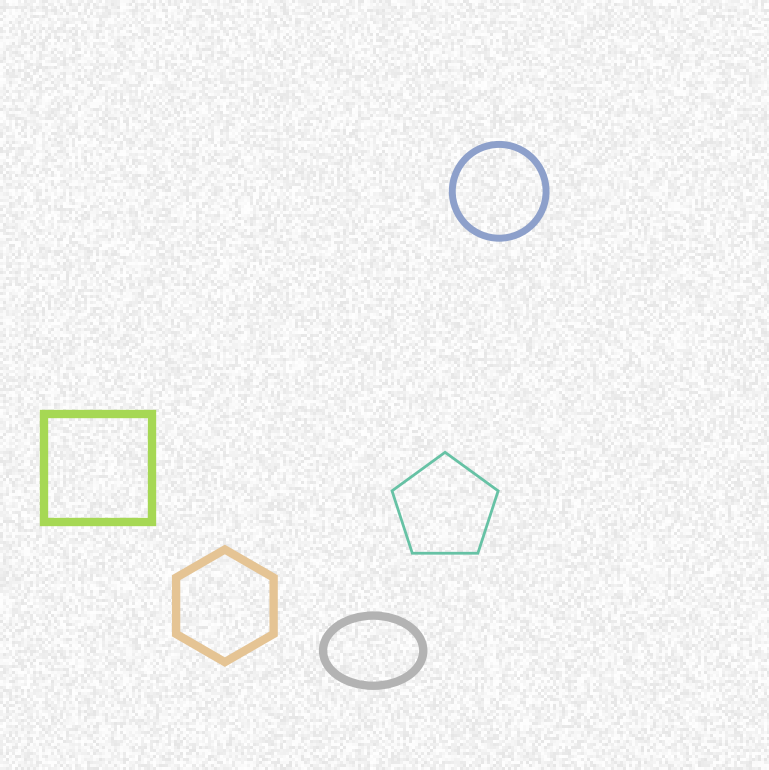[{"shape": "pentagon", "thickness": 1, "radius": 0.36, "center": [0.578, 0.34]}, {"shape": "circle", "thickness": 2.5, "radius": 0.3, "center": [0.648, 0.752]}, {"shape": "square", "thickness": 3, "radius": 0.35, "center": [0.128, 0.393]}, {"shape": "hexagon", "thickness": 3, "radius": 0.37, "center": [0.292, 0.213]}, {"shape": "oval", "thickness": 3, "radius": 0.33, "center": [0.485, 0.155]}]